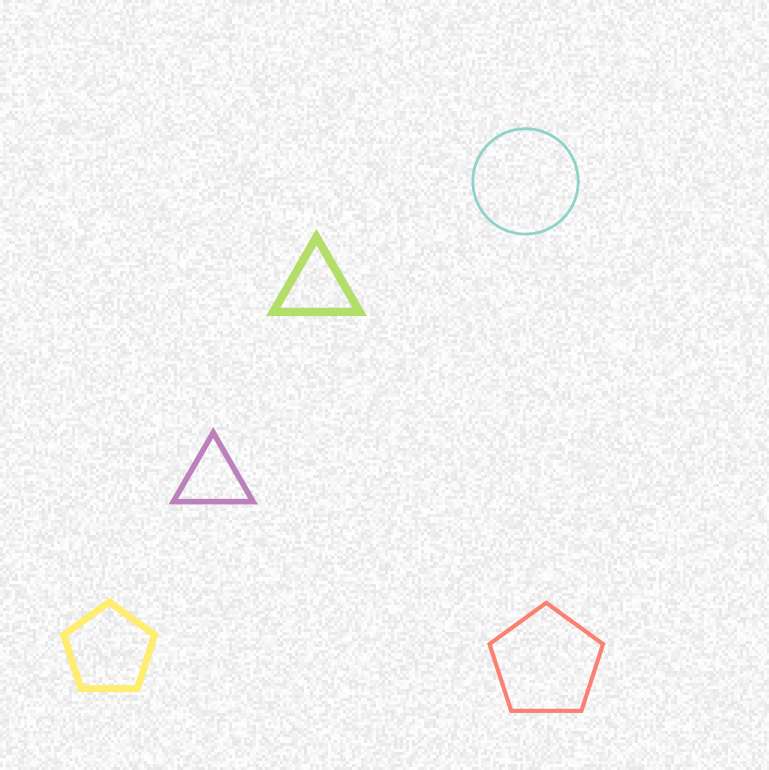[{"shape": "circle", "thickness": 1, "radius": 0.34, "center": [0.683, 0.764]}, {"shape": "pentagon", "thickness": 1.5, "radius": 0.39, "center": [0.709, 0.14]}, {"shape": "triangle", "thickness": 3, "radius": 0.32, "center": [0.411, 0.627]}, {"shape": "triangle", "thickness": 2, "radius": 0.3, "center": [0.277, 0.378]}, {"shape": "pentagon", "thickness": 2.5, "radius": 0.31, "center": [0.142, 0.156]}]